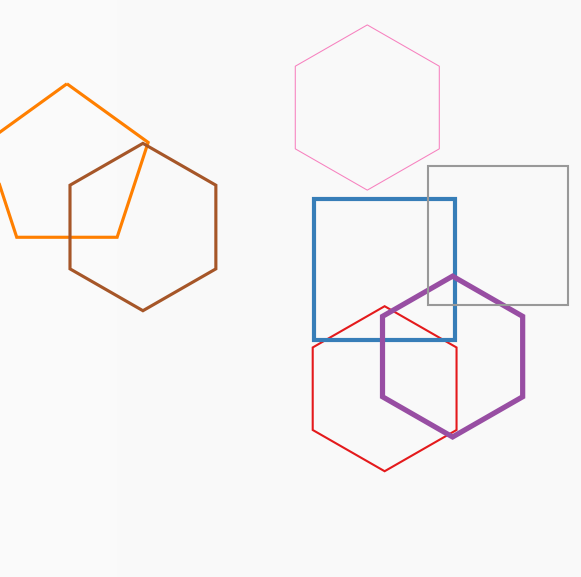[{"shape": "hexagon", "thickness": 1, "radius": 0.71, "center": [0.662, 0.326]}, {"shape": "square", "thickness": 2, "radius": 0.61, "center": [0.662, 0.532]}, {"shape": "hexagon", "thickness": 2.5, "radius": 0.7, "center": [0.779, 0.382]}, {"shape": "pentagon", "thickness": 1.5, "radius": 0.73, "center": [0.115, 0.707]}, {"shape": "hexagon", "thickness": 1.5, "radius": 0.72, "center": [0.246, 0.606]}, {"shape": "hexagon", "thickness": 0.5, "radius": 0.72, "center": [0.632, 0.813]}, {"shape": "square", "thickness": 1, "radius": 0.6, "center": [0.856, 0.591]}]